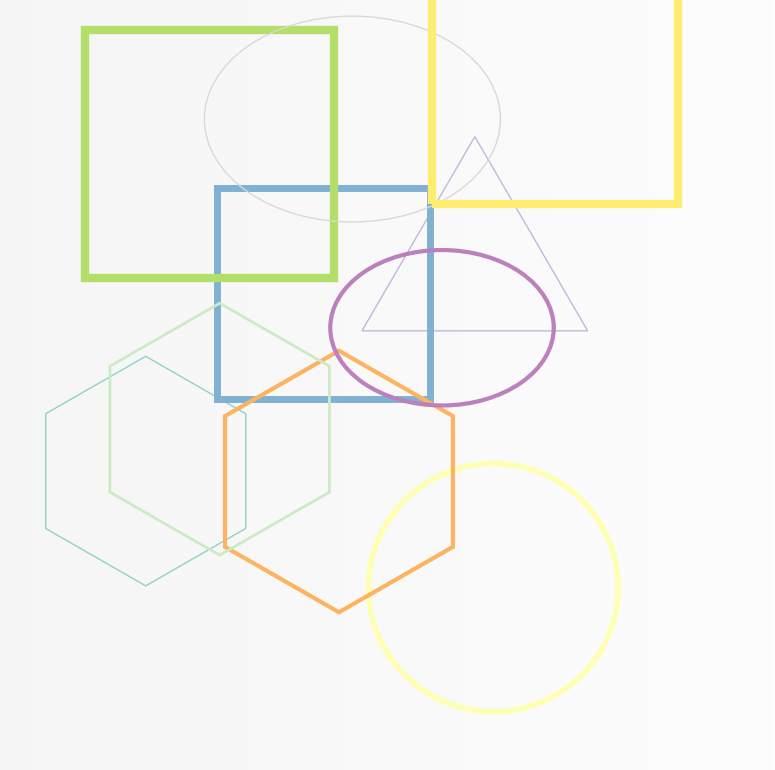[{"shape": "hexagon", "thickness": 0.5, "radius": 0.75, "center": [0.188, 0.388]}, {"shape": "circle", "thickness": 2, "radius": 0.81, "center": [0.637, 0.237]}, {"shape": "triangle", "thickness": 0.5, "radius": 0.84, "center": [0.613, 0.654]}, {"shape": "square", "thickness": 2.5, "radius": 0.69, "center": [0.418, 0.619]}, {"shape": "hexagon", "thickness": 1.5, "radius": 0.85, "center": [0.437, 0.375]}, {"shape": "square", "thickness": 3, "radius": 0.8, "center": [0.27, 0.8]}, {"shape": "oval", "thickness": 0.5, "radius": 0.95, "center": [0.455, 0.845]}, {"shape": "oval", "thickness": 1.5, "radius": 0.72, "center": [0.57, 0.574]}, {"shape": "hexagon", "thickness": 1, "radius": 0.82, "center": [0.283, 0.443]}, {"shape": "square", "thickness": 3, "radius": 0.79, "center": [0.716, 0.894]}]